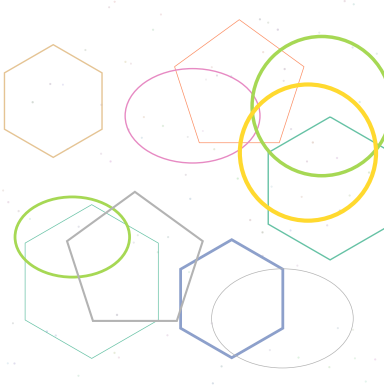[{"shape": "hexagon", "thickness": 0.5, "radius": 1.0, "center": [0.238, 0.269]}, {"shape": "hexagon", "thickness": 1, "radius": 0.93, "center": [0.857, 0.511]}, {"shape": "pentagon", "thickness": 0.5, "radius": 0.88, "center": [0.622, 0.772]}, {"shape": "hexagon", "thickness": 2, "radius": 0.77, "center": [0.602, 0.224]}, {"shape": "oval", "thickness": 1, "radius": 0.88, "center": [0.5, 0.699]}, {"shape": "circle", "thickness": 2.5, "radius": 0.9, "center": [0.836, 0.724]}, {"shape": "oval", "thickness": 2, "radius": 0.74, "center": [0.188, 0.384]}, {"shape": "circle", "thickness": 3, "radius": 0.88, "center": [0.8, 0.604]}, {"shape": "hexagon", "thickness": 1, "radius": 0.73, "center": [0.138, 0.738]}, {"shape": "pentagon", "thickness": 1.5, "radius": 0.93, "center": [0.35, 0.316]}, {"shape": "oval", "thickness": 0.5, "radius": 0.92, "center": [0.734, 0.173]}]